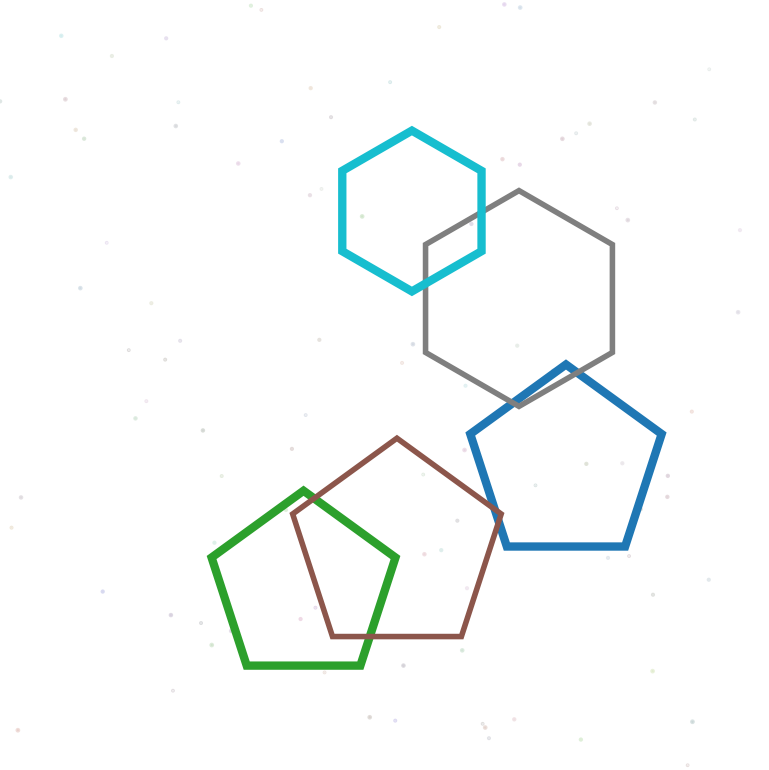[{"shape": "pentagon", "thickness": 3, "radius": 0.65, "center": [0.735, 0.396]}, {"shape": "pentagon", "thickness": 3, "radius": 0.63, "center": [0.394, 0.237]}, {"shape": "pentagon", "thickness": 2, "radius": 0.71, "center": [0.515, 0.289]}, {"shape": "hexagon", "thickness": 2, "radius": 0.7, "center": [0.674, 0.612]}, {"shape": "hexagon", "thickness": 3, "radius": 0.52, "center": [0.535, 0.726]}]